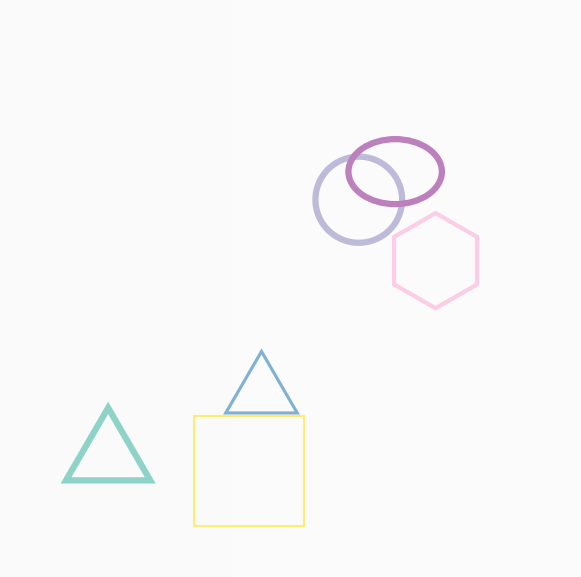[{"shape": "triangle", "thickness": 3, "radius": 0.42, "center": [0.186, 0.209]}, {"shape": "circle", "thickness": 3, "radius": 0.37, "center": [0.617, 0.653]}, {"shape": "triangle", "thickness": 1.5, "radius": 0.36, "center": [0.45, 0.32]}, {"shape": "hexagon", "thickness": 2, "radius": 0.41, "center": [0.749, 0.548]}, {"shape": "oval", "thickness": 3, "radius": 0.4, "center": [0.68, 0.702]}, {"shape": "square", "thickness": 1, "radius": 0.48, "center": [0.428, 0.184]}]